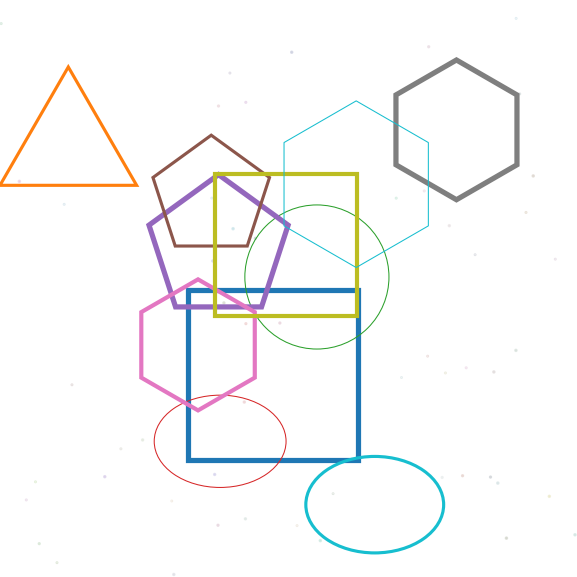[{"shape": "square", "thickness": 2.5, "radius": 0.73, "center": [0.473, 0.349]}, {"shape": "triangle", "thickness": 1.5, "radius": 0.68, "center": [0.118, 0.747]}, {"shape": "circle", "thickness": 0.5, "radius": 0.62, "center": [0.549, 0.52]}, {"shape": "oval", "thickness": 0.5, "radius": 0.57, "center": [0.381, 0.235]}, {"shape": "pentagon", "thickness": 2.5, "radius": 0.63, "center": [0.378, 0.57]}, {"shape": "pentagon", "thickness": 1.5, "radius": 0.53, "center": [0.366, 0.659]}, {"shape": "hexagon", "thickness": 2, "radius": 0.57, "center": [0.343, 0.402]}, {"shape": "hexagon", "thickness": 2.5, "radius": 0.6, "center": [0.79, 0.774]}, {"shape": "square", "thickness": 2, "radius": 0.62, "center": [0.495, 0.576]}, {"shape": "oval", "thickness": 1.5, "radius": 0.6, "center": [0.649, 0.125]}, {"shape": "hexagon", "thickness": 0.5, "radius": 0.72, "center": [0.617, 0.68]}]